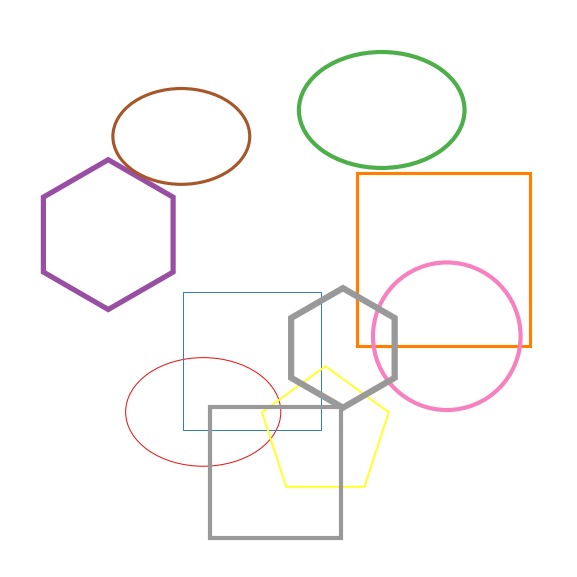[{"shape": "oval", "thickness": 0.5, "radius": 0.67, "center": [0.352, 0.286]}, {"shape": "square", "thickness": 0.5, "radius": 0.6, "center": [0.436, 0.375]}, {"shape": "oval", "thickness": 2, "radius": 0.72, "center": [0.661, 0.809]}, {"shape": "hexagon", "thickness": 2.5, "radius": 0.65, "center": [0.187, 0.593]}, {"shape": "square", "thickness": 1.5, "radius": 0.75, "center": [0.768, 0.55]}, {"shape": "pentagon", "thickness": 1, "radius": 0.58, "center": [0.563, 0.25]}, {"shape": "oval", "thickness": 1.5, "radius": 0.59, "center": [0.314, 0.763]}, {"shape": "circle", "thickness": 2, "radius": 0.64, "center": [0.774, 0.417]}, {"shape": "hexagon", "thickness": 3, "radius": 0.52, "center": [0.594, 0.397]}, {"shape": "square", "thickness": 2, "radius": 0.57, "center": [0.478, 0.181]}]